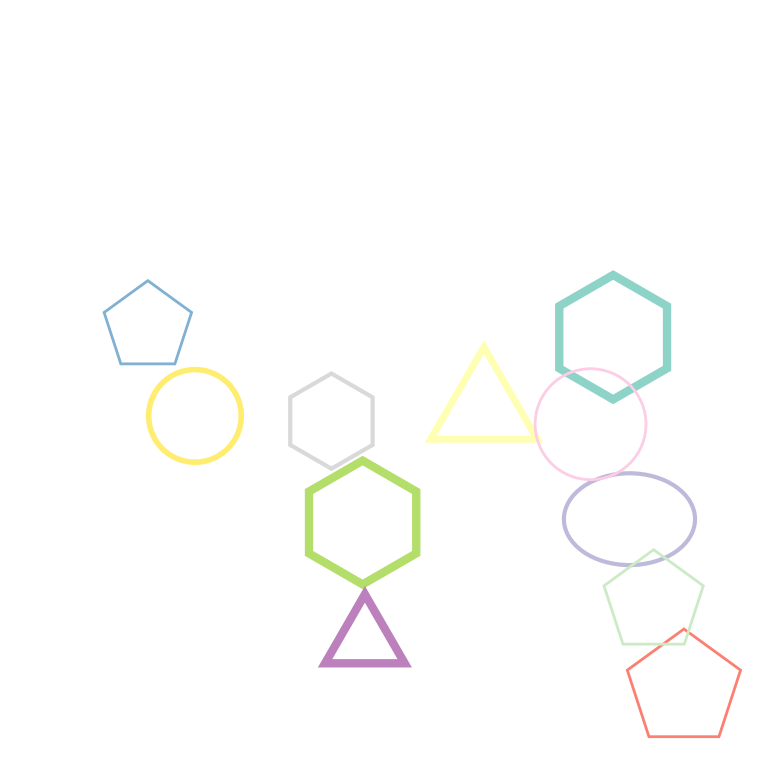[{"shape": "hexagon", "thickness": 3, "radius": 0.4, "center": [0.796, 0.562]}, {"shape": "triangle", "thickness": 2.5, "radius": 0.4, "center": [0.628, 0.47]}, {"shape": "oval", "thickness": 1.5, "radius": 0.43, "center": [0.817, 0.326]}, {"shape": "pentagon", "thickness": 1, "radius": 0.39, "center": [0.888, 0.106]}, {"shape": "pentagon", "thickness": 1, "radius": 0.3, "center": [0.192, 0.576]}, {"shape": "hexagon", "thickness": 3, "radius": 0.4, "center": [0.471, 0.321]}, {"shape": "circle", "thickness": 1, "radius": 0.36, "center": [0.767, 0.449]}, {"shape": "hexagon", "thickness": 1.5, "radius": 0.31, "center": [0.43, 0.453]}, {"shape": "triangle", "thickness": 3, "radius": 0.3, "center": [0.474, 0.168]}, {"shape": "pentagon", "thickness": 1, "radius": 0.34, "center": [0.849, 0.218]}, {"shape": "circle", "thickness": 2, "radius": 0.3, "center": [0.253, 0.46]}]